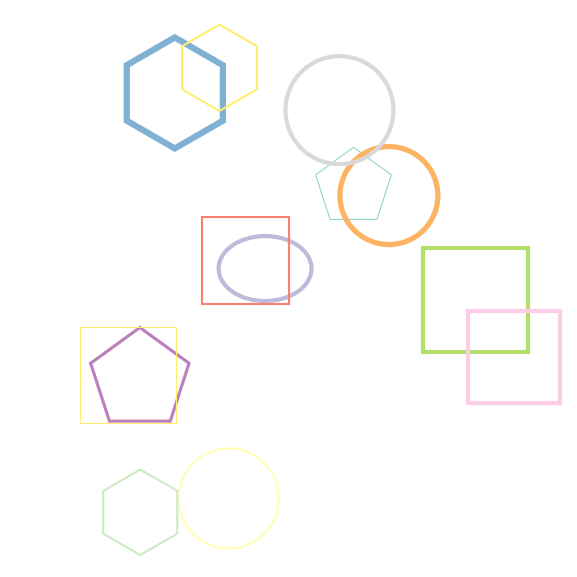[{"shape": "pentagon", "thickness": 0.5, "radius": 0.34, "center": [0.612, 0.675]}, {"shape": "circle", "thickness": 1, "radius": 0.43, "center": [0.396, 0.136]}, {"shape": "oval", "thickness": 2, "radius": 0.4, "center": [0.459, 0.534]}, {"shape": "square", "thickness": 1, "radius": 0.37, "center": [0.425, 0.548]}, {"shape": "hexagon", "thickness": 3, "radius": 0.48, "center": [0.303, 0.838]}, {"shape": "circle", "thickness": 2.5, "radius": 0.42, "center": [0.673, 0.66]}, {"shape": "square", "thickness": 2, "radius": 0.45, "center": [0.824, 0.48]}, {"shape": "square", "thickness": 2, "radius": 0.4, "center": [0.89, 0.38]}, {"shape": "circle", "thickness": 2, "radius": 0.47, "center": [0.588, 0.808]}, {"shape": "pentagon", "thickness": 1.5, "radius": 0.45, "center": [0.242, 0.342]}, {"shape": "hexagon", "thickness": 1, "radius": 0.37, "center": [0.243, 0.112]}, {"shape": "hexagon", "thickness": 1, "radius": 0.37, "center": [0.38, 0.882]}, {"shape": "square", "thickness": 0.5, "radius": 0.42, "center": [0.222, 0.35]}]